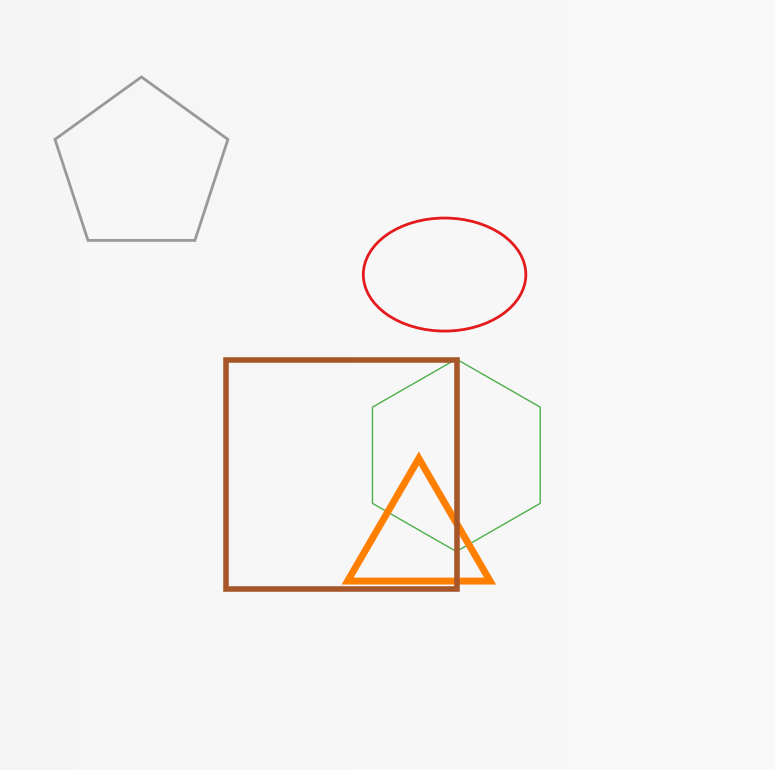[{"shape": "oval", "thickness": 1, "radius": 0.52, "center": [0.574, 0.643]}, {"shape": "hexagon", "thickness": 0.5, "radius": 0.62, "center": [0.589, 0.409]}, {"shape": "triangle", "thickness": 2.5, "radius": 0.53, "center": [0.54, 0.298]}, {"shape": "square", "thickness": 2, "radius": 0.74, "center": [0.44, 0.384]}, {"shape": "pentagon", "thickness": 1, "radius": 0.59, "center": [0.183, 0.783]}]